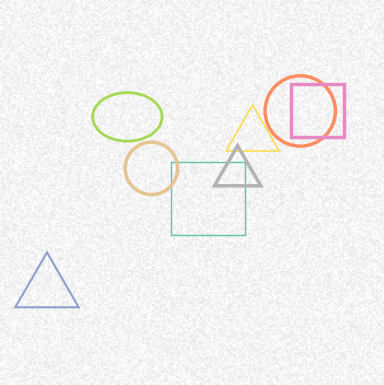[{"shape": "square", "thickness": 1, "radius": 0.48, "center": [0.54, 0.484]}, {"shape": "circle", "thickness": 2.5, "radius": 0.46, "center": [0.78, 0.712]}, {"shape": "triangle", "thickness": 1.5, "radius": 0.48, "center": [0.122, 0.249]}, {"shape": "square", "thickness": 2.5, "radius": 0.34, "center": [0.825, 0.713]}, {"shape": "oval", "thickness": 2, "radius": 0.45, "center": [0.331, 0.696]}, {"shape": "triangle", "thickness": 1, "radius": 0.4, "center": [0.656, 0.648]}, {"shape": "circle", "thickness": 2.5, "radius": 0.34, "center": [0.393, 0.563]}, {"shape": "triangle", "thickness": 2.5, "radius": 0.35, "center": [0.617, 0.552]}]